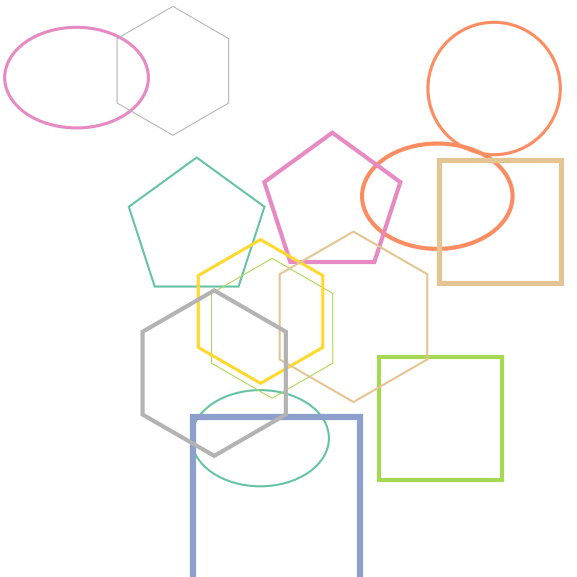[{"shape": "oval", "thickness": 1, "radius": 0.59, "center": [0.451, 0.24]}, {"shape": "pentagon", "thickness": 1, "radius": 0.62, "center": [0.34, 0.603]}, {"shape": "circle", "thickness": 1.5, "radius": 0.57, "center": [0.856, 0.846]}, {"shape": "oval", "thickness": 2, "radius": 0.65, "center": [0.757, 0.659]}, {"shape": "square", "thickness": 3, "radius": 0.72, "center": [0.479, 0.133]}, {"shape": "oval", "thickness": 1.5, "radius": 0.62, "center": [0.133, 0.865]}, {"shape": "pentagon", "thickness": 2, "radius": 0.62, "center": [0.575, 0.646]}, {"shape": "hexagon", "thickness": 0.5, "radius": 0.61, "center": [0.471, 0.431]}, {"shape": "square", "thickness": 2, "radius": 0.53, "center": [0.763, 0.274]}, {"shape": "hexagon", "thickness": 1.5, "radius": 0.62, "center": [0.451, 0.46]}, {"shape": "square", "thickness": 2.5, "radius": 0.53, "center": [0.866, 0.616]}, {"shape": "hexagon", "thickness": 1, "radius": 0.74, "center": [0.612, 0.451]}, {"shape": "hexagon", "thickness": 2, "radius": 0.72, "center": [0.371, 0.353]}, {"shape": "hexagon", "thickness": 0.5, "radius": 0.56, "center": [0.299, 0.877]}]